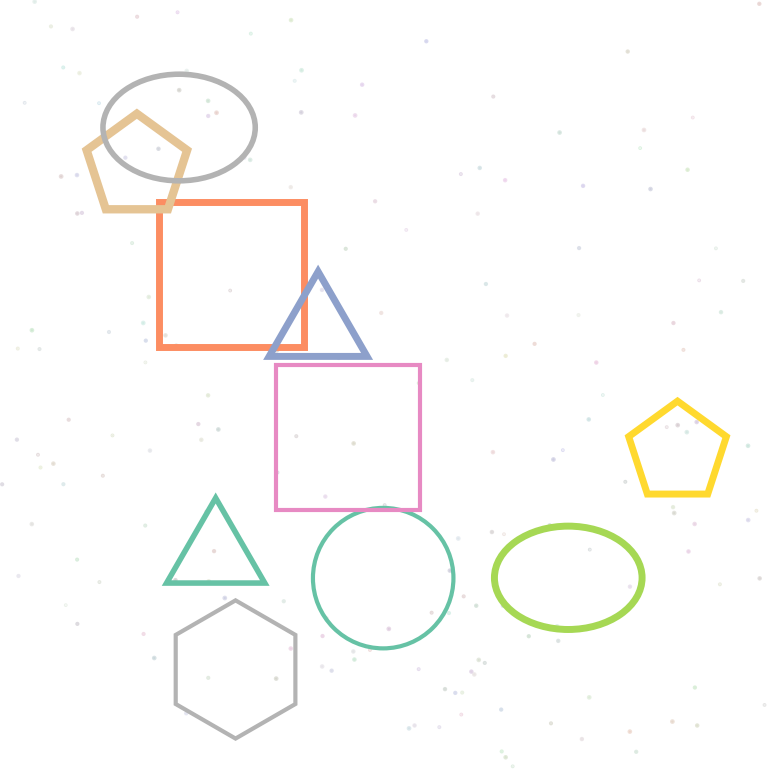[{"shape": "circle", "thickness": 1.5, "radius": 0.46, "center": [0.498, 0.249]}, {"shape": "triangle", "thickness": 2, "radius": 0.37, "center": [0.28, 0.28]}, {"shape": "square", "thickness": 2.5, "radius": 0.47, "center": [0.3, 0.643]}, {"shape": "triangle", "thickness": 2.5, "radius": 0.37, "center": [0.413, 0.574]}, {"shape": "square", "thickness": 1.5, "radius": 0.47, "center": [0.452, 0.432]}, {"shape": "oval", "thickness": 2.5, "radius": 0.48, "center": [0.738, 0.25]}, {"shape": "pentagon", "thickness": 2.5, "radius": 0.33, "center": [0.88, 0.412]}, {"shape": "pentagon", "thickness": 3, "radius": 0.34, "center": [0.178, 0.784]}, {"shape": "hexagon", "thickness": 1.5, "radius": 0.45, "center": [0.306, 0.131]}, {"shape": "oval", "thickness": 2, "radius": 0.49, "center": [0.233, 0.834]}]